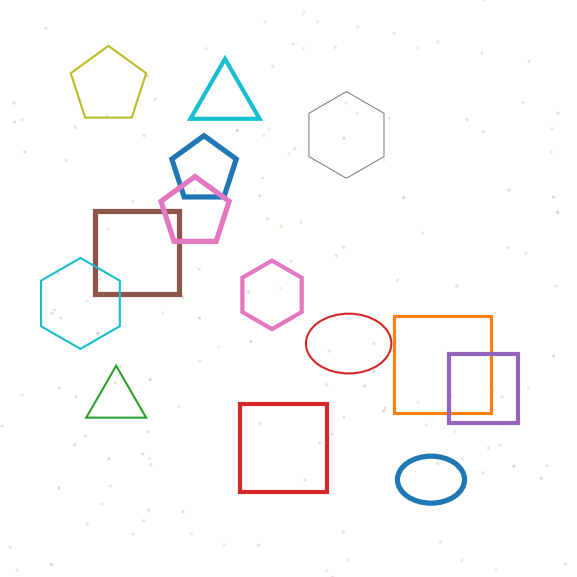[{"shape": "pentagon", "thickness": 2.5, "radius": 0.29, "center": [0.353, 0.706]}, {"shape": "oval", "thickness": 2.5, "radius": 0.29, "center": [0.746, 0.169]}, {"shape": "square", "thickness": 1.5, "radius": 0.42, "center": [0.766, 0.368]}, {"shape": "triangle", "thickness": 1, "radius": 0.3, "center": [0.201, 0.306]}, {"shape": "square", "thickness": 2, "radius": 0.38, "center": [0.491, 0.224]}, {"shape": "oval", "thickness": 1, "radius": 0.37, "center": [0.604, 0.404]}, {"shape": "square", "thickness": 2, "radius": 0.3, "center": [0.837, 0.327]}, {"shape": "square", "thickness": 2.5, "radius": 0.36, "center": [0.237, 0.562]}, {"shape": "pentagon", "thickness": 2.5, "radius": 0.31, "center": [0.338, 0.631]}, {"shape": "hexagon", "thickness": 2, "radius": 0.3, "center": [0.471, 0.489]}, {"shape": "hexagon", "thickness": 0.5, "radius": 0.38, "center": [0.6, 0.765]}, {"shape": "pentagon", "thickness": 1, "radius": 0.34, "center": [0.188, 0.851]}, {"shape": "hexagon", "thickness": 1, "radius": 0.39, "center": [0.139, 0.474]}, {"shape": "triangle", "thickness": 2, "radius": 0.35, "center": [0.39, 0.828]}]